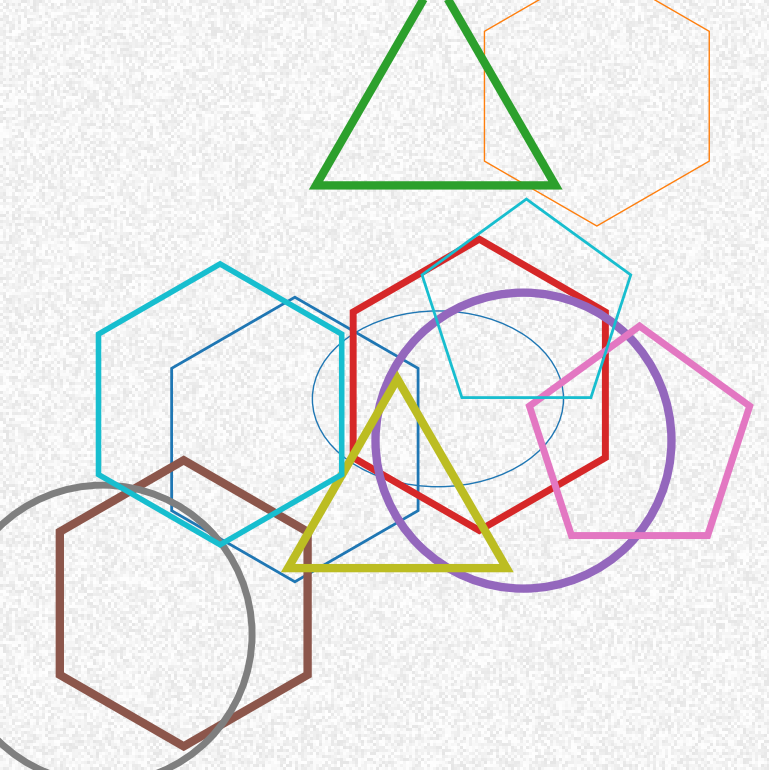[{"shape": "oval", "thickness": 0.5, "radius": 0.82, "center": [0.569, 0.482]}, {"shape": "hexagon", "thickness": 1, "radius": 0.92, "center": [0.383, 0.429]}, {"shape": "hexagon", "thickness": 0.5, "radius": 0.84, "center": [0.775, 0.875]}, {"shape": "triangle", "thickness": 3, "radius": 0.9, "center": [0.566, 0.849]}, {"shape": "hexagon", "thickness": 2.5, "radius": 0.95, "center": [0.622, 0.5]}, {"shape": "circle", "thickness": 3, "radius": 0.96, "center": [0.68, 0.428]}, {"shape": "hexagon", "thickness": 3, "radius": 0.93, "center": [0.239, 0.216]}, {"shape": "pentagon", "thickness": 2.5, "radius": 0.75, "center": [0.831, 0.426]}, {"shape": "circle", "thickness": 2.5, "radius": 0.97, "center": [0.134, 0.176]}, {"shape": "triangle", "thickness": 3, "radius": 0.82, "center": [0.516, 0.344]}, {"shape": "pentagon", "thickness": 1, "radius": 0.71, "center": [0.684, 0.599]}, {"shape": "hexagon", "thickness": 2, "radius": 0.91, "center": [0.286, 0.475]}]